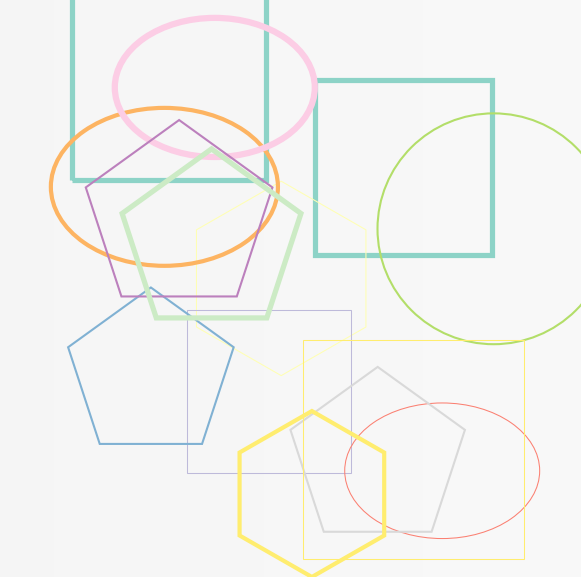[{"shape": "square", "thickness": 2.5, "radius": 0.83, "center": [0.291, 0.853]}, {"shape": "square", "thickness": 2.5, "radius": 0.76, "center": [0.694, 0.709]}, {"shape": "hexagon", "thickness": 0.5, "radius": 0.84, "center": [0.484, 0.517]}, {"shape": "square", "thickness": 0.5, "radius": 0.71, "center": [0.462, 0.322]}, {"shape": "oval", "thickness": 0.5, "radius": 0.84, "center": [0.761, 0.184]}, {"shape": "pentagon", "thickness": 1, "radius": 0.75, "center": [0.26, 0.352]}, {"shape": "oval", "thickness": 2, "radius": 0.98, "center": [0.283, 0.676]}, {"shape": "circle", "thickness": 1, "radius": 1.0, "center": [0.849, 0.603]}, {"shape": "oval", "thickness": 3, "radius": 0.86, "center": [0.37, 0.848]}, {"shape": "pentagon", "thickness": 1, "radius": 0.79, "center": [0.65, 0.206]}, {"shape": "pentagon", "thickness": 1, "radius": 0.84, "center": [0.308, 0.622]}, {"shape": "pentagon", "thickness": 2.5, "radius": 0.81, "center": [0.364, 0.579]}, {"shape": "square", "thickness": 0.5, "radius": 0.95, "center": [0.711, 0.221]}, {"shape": "hexagon", "thickness": 2, "radius": 0.72, "center": [0.537, 0.144]}]